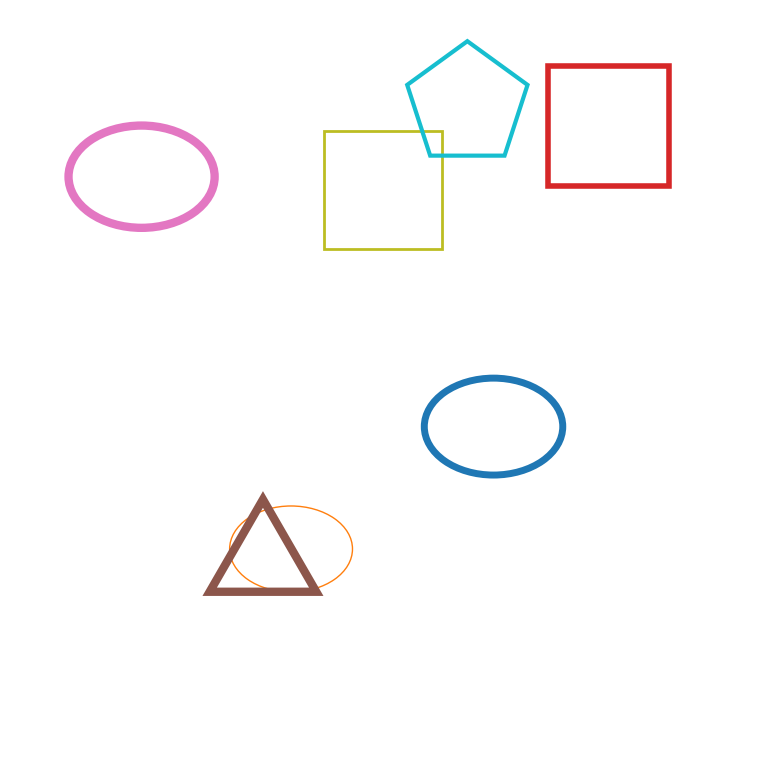[{"shape": "oval", "thickness": 2.5, "radius": 0.45, "center": [0.641, 0.446]}, {"shape": "oval", "thickness": 0.5, "radius": 0.4, "center": [0.378, 0.287]}, {"shape": "square", "thickness": 2, "radius": 0.39, "center": [0.79, 0.836]}, {"shape": "triangle", "thickness": 3, "radius": 0.4, "center": [0.342, 0.271]}, {"shape": "oval", "thickness": 3, "radius": 0.47, "center": [0.184, 0.771]}, {"shape": "square", "thickness": 1, "radius": 0.38, "center": [0.497, 0.753]}, {"shape": "pentagon", "thickness": 1.5, "radius": 0.41, "center": [0.607, 0.864]}]